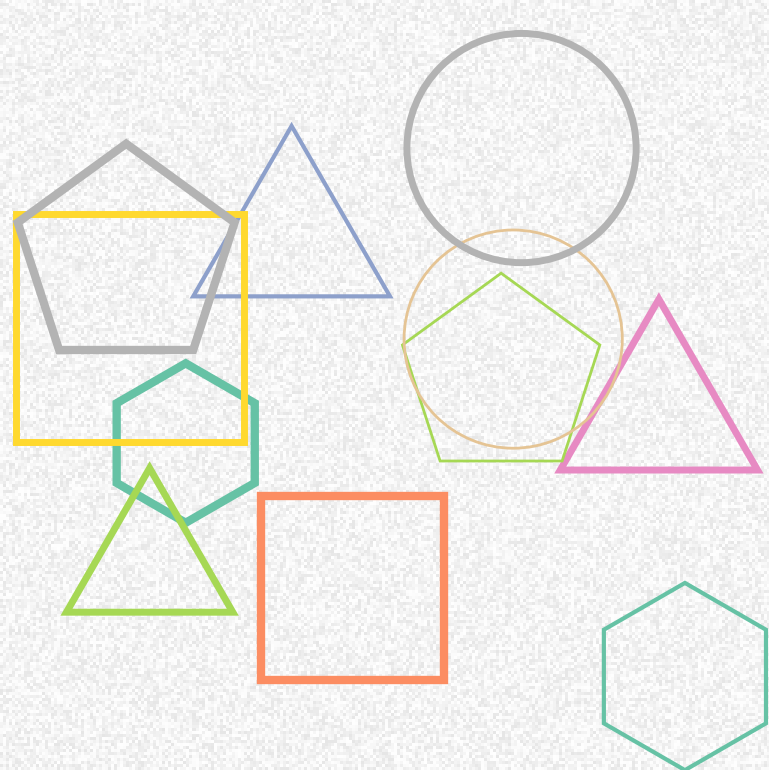[{"shape": "hexagon", "thickness": 1.5, "radius": 0.61, "center": [0.89, 0.121]}, {"shape": "hexagon", "thickness": 3, "radius": 0.52, "center": [0.241, 0.425]}, {"shape": "square", "thickness": 3, "radius": 0.6, "center": [0.458, 0.237]}, {"shape": "triangle", "thickness": 1.5, "radius": 0.74, "center": [0.379, 0.689]}, {"shape": "triangle", "thickness": 2.5, "radius": 0.74, "center": [0.856, 0.464]}, {"shape": "pentagon", "thickness": 1, "radius": 0.67, "center": [0.651, 0.51]}, {"shape": "triangle", "thickness": 2.5, "radius": 0.62, "center": [0.194, 0.267]}, {"shape": "square", "thickness": 2.5, "radius": 0.74, "center": [0.169, 0.574]}, {"shape": "circle", "thickness": 1, "radius": 0.71, "center": [0.666, 0.56]}, {"shape": "circle", "thickness": 2.5, "radius": 0.74, "center": [0.677, 0.808]}, {"shape": "pentagon", "thickness": 3, "radius": 0.74, "center": [0.164, 0.665]}]